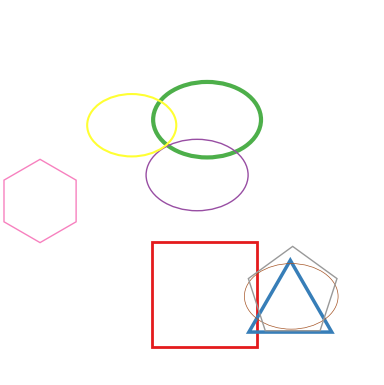[{"shape": "square", "thickness": 2, "radius": 0.68, "center": [0.531, 0.235]}, {"shape": "triangle", "thickness": 2.5, "radius": 0.62, "center": [0.754, 0.2]}, {"shape": "oval", "thickness": 3, "radius": 0.7, "center": [0.538, 0.689]}, {"shape": "oval", "thickness": 1, "radius": 0.66, "center": [0.512, 0.545]}, {"shape": "oval", "thickness": 1.5, "radius": 0.58, "center": [0.342, 0.675]}, {"shape": "oval", "thickness": 0.5, "radius": 0.61, "center": [0.756, 0.23]}, {"shape": "hexagon", "thickness": 1, "radius": 0.54, "center": [0.104, 0.478]}, {"shape": "pentagon", "thickness": 1, "radius": 0.61, "center": [0.76, 0.239]}]